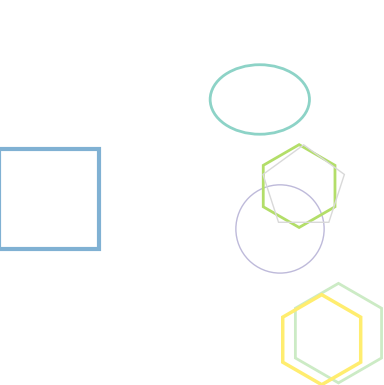[{"shape": "oval", "thickness": 2, "radius": 0.64, "center": [0.675, 0.742]}, {"shape": "circle", "thickness": 1, "radius": 0.57, "center": [0.727, 0.405]}, {"shape": "square", "thickness": 3, "radius": 0.65, "center": [0.128, 0.483]}, {"shape": "hexagon", "thickness": 2, "radius": 0.54, "center": [0.777, 0.517]}, {"shape": "pentagon", "thickness": 1, "radius": 0.56, "center": [0.789, 0.513]}, {"shape": "hexagon", "thickness": 2, "radius": 0.65, "center": [0.879, 0.135]}, {"shape": "hexagon", "thickness": 2.5, "radius": 0.58, "center": [0.836, 0.118]}]